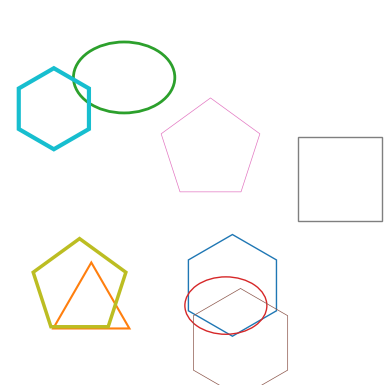[{"shape": "hexagon", "thickness": 1, "radius": 0.66, "center": [0.604, 0.259]}, {"shape": "triangle", "thickness": 1.5, "radius": 0.57, "center": [0.237, 0.204]}, {"shape": "oval", "thickness": 2, "radius": 0.66, "center": [0.322, 0.799]}, {"shape": "oval", "thickness": 1, "radius": 0.53, "center": [0.587, 0.206]}, {"shape": "hexagon", "thickness": 0.5, "radius": 0.71, "center": [0.625, 0.109]}, {"shape": "pentagon", "thickness": 0.5, "radius": 0.67, "center": [0.547, 0.611]}, {"shape": "square", "thickness": 1, "radius": 0.55, "center": [0.883, 0.535]}, {"shape": "pentagon", "thickness": 2.5, "radius": 0.63, "center": [0.207, 0.254]}, {"shape": "hexagon", "thickness": 3, "radius": 0.53, "center": [0.14, 0.718]}]